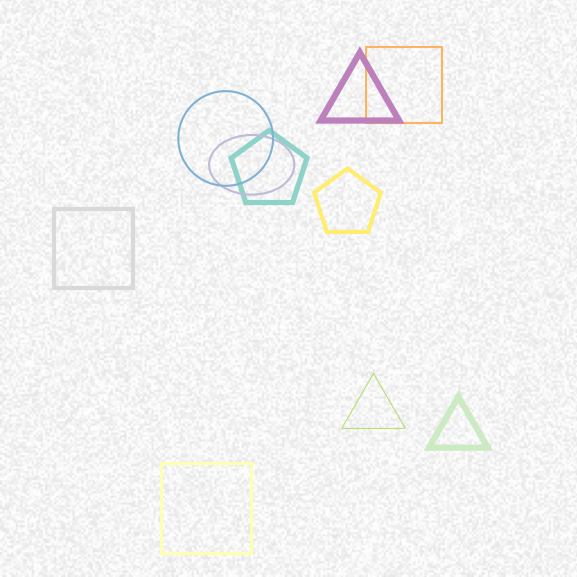[{"shape": "pentagon", "thickness": 2.5, "radius": 0.35, "center": [0.466, 0.704]}, {"shape": "square", "thickness": 1.5, "radius": 0.39, "center": [0.357, 0.119]}, {"shape": "oval", "thickness": 1, "radius": 0.37, "center": [0.436, 0.714]}, {"shape": "circle", "thickness": 1, "radius": 0.41, "center": [0.391, 0.759]}, {"shape": "square", "thickness": 1, "radius": 0.33, "center": [0.699, 0.852]}, {"shape": "triangle", "thickness": 0.5, "radius": 0.32, "center": [0.647, 0.289]}, {"shape": "square", "thickness": 2, "radius": 0.34, "center": [0.162, 0.569]}, {"shape": "triangle", "thickness": 3, "radius": 0.39, "center": [0.623, 0.83]}, {"shape": "triangle", "thickness": 3, "radius": 0.29, "center": [0.794, 0.253]}, {"shape": "pentagon", "thickness": 2, "radius": 0.3, "center": [0.602, 0.647]}]